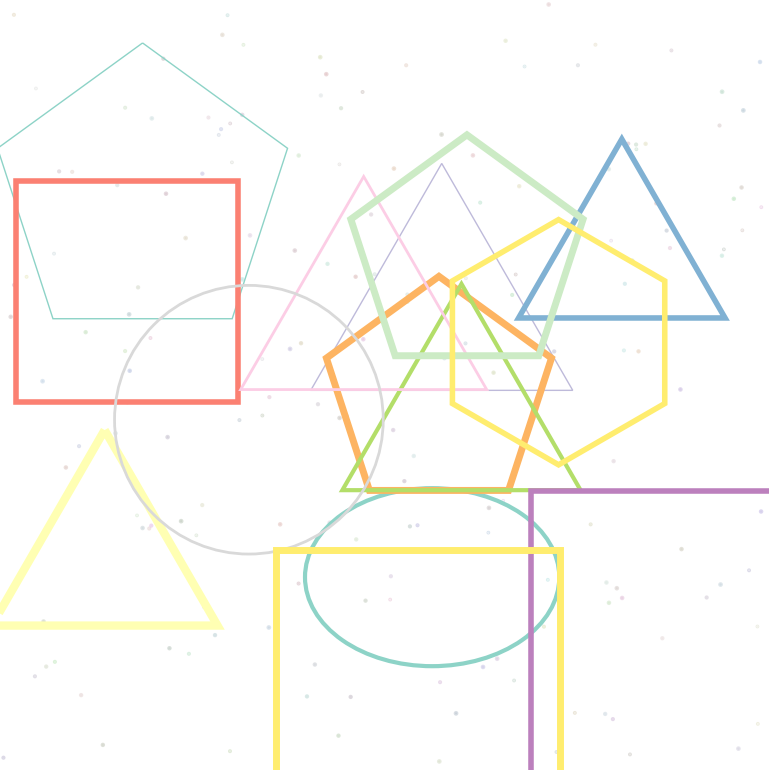[{"shape": "pentagon", "thickness": 0.5, "radius": 0.99, "center": [0.185, 0.746]}, {"shape": "oval", "thickness": 1.5, "radius": 0.83, "center": [0.561, 0.25]}, {"shape": "triangle", "thickness": 3, "radius": 0.85, "center": [0.136, 0.272]}, {"shape": "triangle", "thickness": 0.5, "radius": 0.98, "center": [0.574, 0.591]}, {"shape": "square", "thickness": 2, "radius": 0.72, "center": [0.165, 0.622]}, {"shape": "triangle", "thickness": 2, "radius": 0.77, "center": [0.808, 0.664]}, {"shape": "pentagon", "thickness": 2.5, "radius": 0.77, "center": [0.57, 0.487]}, {"shape": "triangle", "thickness": 1.5, "radius": 0.89, "center": [0.599, 0.453]}, {"shape": "triangle", "thickness": 1, "radius": 0.92, "center": [0.472, 0.586]}, {"shape": "circle", "thickness": 1, "radius": 0.87, "center": [0.323, 0.455]}, {"shape": "square", "thickness": 2, "radius": 0.99, "center": [0.889, 0.164]}, {"shape": "pentagon", "thickness": 2.5, "radius": 0.79, "center": [0.606, 0.666]}, {"shape": "hexagon", "thickness": 2, "radius": 0.8, "center": [0.725, 0.556]}, {"shape": "square", "thickness": 2.5, "radius": 0.92, "center": [0.543, 0.101]}]